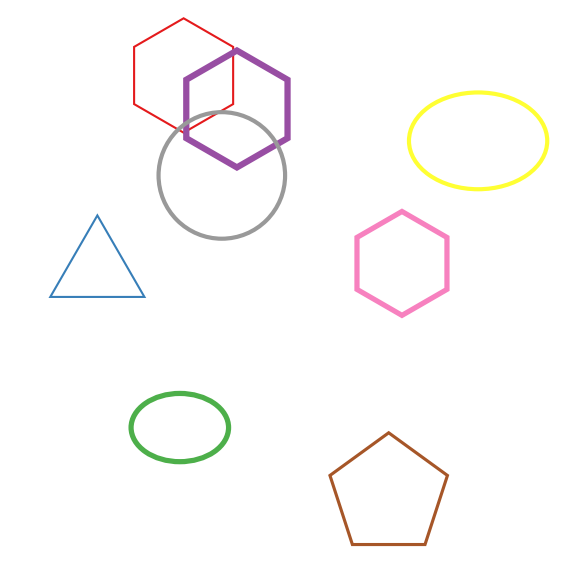[{"shape": "hexagon", "thickness": 1, "radius": 0.5, "center": [0.318, 0.868]}, {"shape": "triangle", "thickness": 1, "radius": 0.47, "center": [0.169, 0.532]}, {"shape": "oval", "thickness": 2.5, "radius": 0.42, "center": [0.311, 0.259]}, {"shape": "hexagon", "thickness": 3, "radius": 0.51, "center": [0.41, 0.81]}, {"shape": "oval", "thickness": 2, "radius": 0.6, "center": [0.828, 0.755]}, {"shape": "pentagon", "thickness": 1.5, "radius": 0.53, "center": [0.673, 0.143]}, {"shape": "hexagon", "thickness": 2.5, "radius": 0.45, "center": [0.696, 0.543]}, {"shape": "circle", "thickness": 2, "radius": 0.55, "center": [0.384, 0.695]}]